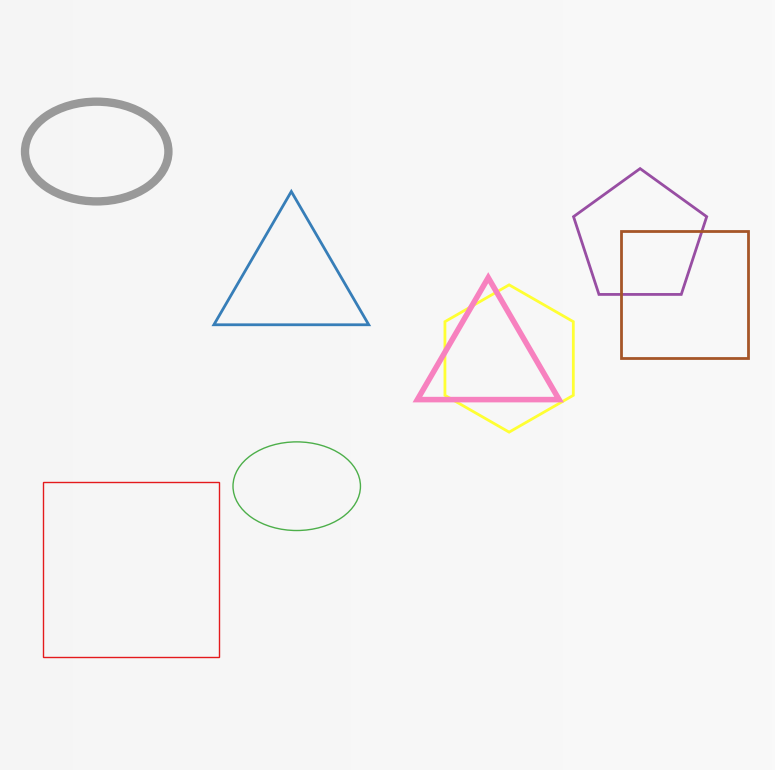[{"shape": "square", "thickness": 0.5, "radius": 0.57, "center": [0.169, 0.26]}, {"shape": "triangle", "thickness": 1, "radius": 0.58, "center": [0.376, 0.636]}, {"shape": "oval", "thickness": 0.5, "radius": 0.41, "center": [0.383, 0.369]}, {"shape": "pentagon", "thickness": 1, "radius": 0.45, "center": [0.826, 0.691]}, {"shape": "hexagon", "thickness": 1, "radius": 0.48, "center": [0.657, 0.534]}, {"shape": "square", "thickness": 1, "radius": 0.41, "center": [0.883, 0.617]}, {"shape": "triangle", "thickness": 2, "radius": 0.53, "center": [0.63, 0.534]}, {"shape": "oval", "thickness": 3, "radius": 0.46, "center": [0.125, 0.803]}]